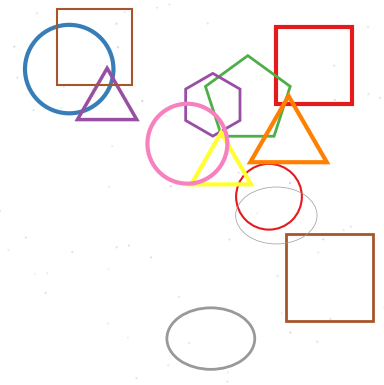[{"shape": "circle", "thickness": 1.5, "radius": 0.43, "center": [0.699, 0.489]}, {"shape": "square", "thickness": 3, "radius": 0.5, "center": [0.815, 0.83]}, {"shape": "circle", "thickness": 3, "radius": 0.57, "center": [0.18, 0.821]}, {"shape": "pentagon", "thickness": 2, "radius": 0.58, "center": [0.644, 0.74]}, {"shape": "hexagon", "thickness": 2, "radius": 0.41, "center": [0.553, 0.728]}, {"shape": "triangle", "thickness": 2.5, "radius": 0.44, "center": [0.278, 0.734]}, {"shape": "triangle", "thickness": 3, "radius": 0.57, "center": [0.749, 0.636]}, {"shape": "triangle", "thickness": 3, "radius": 0.45, "center": [0.574, 0.566]}, {"shape": "square", "thickness": 1.5, "radius": 0.49, "center": [0.245, 0.878]}, {"shape": "square", "thickness": 2, "radius": 0.57, "center": [0.856, 0.28]}, {"shape": "circle", "thickness": 3, "radius": 0.52, "center": [0.487, 0.627]}, {"shape": "oval", "thickness": 0.5, "radius": 0.53, "center": [0.718, 0.44]}, {"shape": "oval", "thickness": 2, "radius": 0.57, "center": [0.548, 0.121]}]